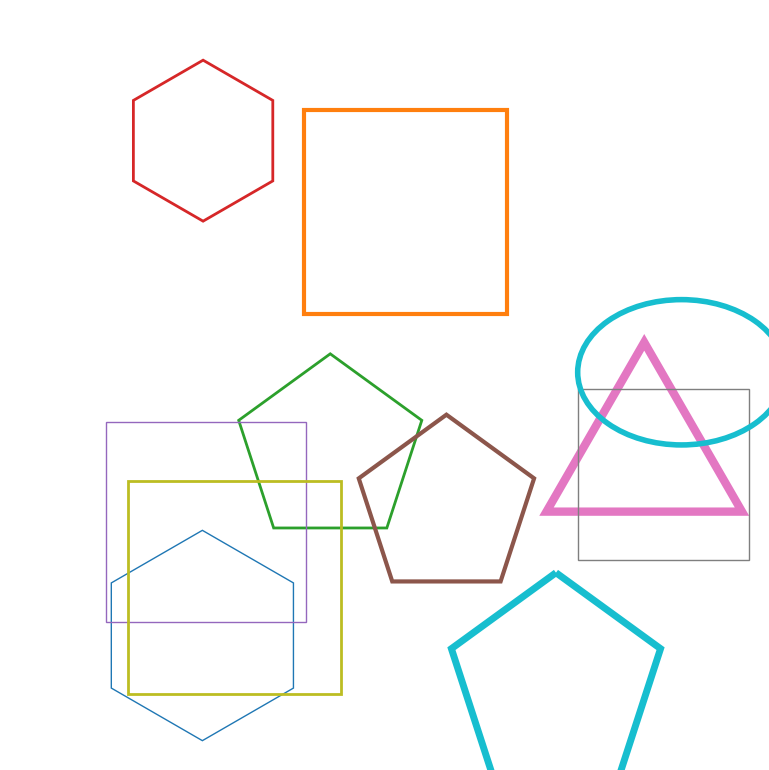[{"shape": "hexagon", "thickness": 0.5, "radius": 0.68, "center": [0.263, 0.175]}, {"shape": "square", "thickness": 1.5, "radius": 0.66, "center": [0.527, 0.725]}, {"shape": "pentagon", "thickness": 1, "radius": 0.63, "center": [0.429, 0.415]}, {"shape": "hexagon", "thickness": 1, "radius": 0.52, "center": [0.264, 0.817]}, {"shape": "square", "thickness": 0.5, "radius": 0.65, "center": [0.267, 0.322]}, {"shape": "pentagon", "thickness": 1.5, "radius": 0.6, "center": [0.58, 0.342]}, {"shape": "triangle", "thickness": 3, "radius": 0.73, "center": [0.837, 0.409]}, {"shape": "square", "thickness": 0.5, "radius": 0.55, "center": [0.862, 0.384]}, {"shape": "square", "thickness": 1, "radius": 0.69, "center": [0.304, 0.237]}, {"shape": "oval", "thickness": 2, "radius": 0.67, "center": [0.885, 0.517]}, {"shape": "pentagon", "thickness": 2.5, "radius": 0.71, "center": [0.722, 0.113]}]